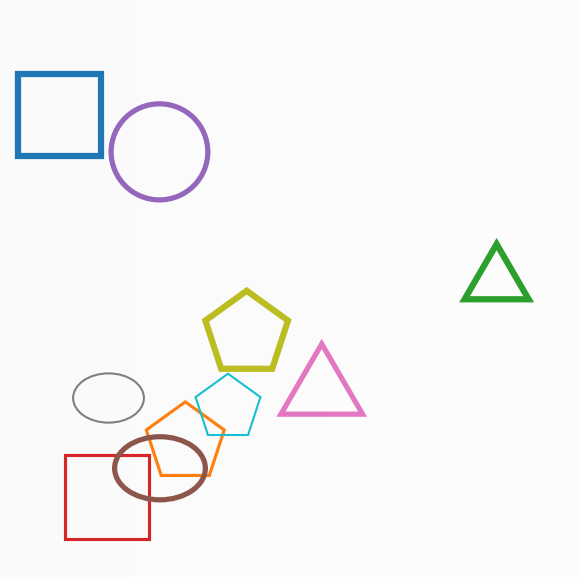[{"shape": "square", "thickness": 3, "radius": 0.35, "center": [0.103, 0.8]}, {"shape": "pentagon", "thickness": 1.5, "radius": 0.35, "center": [0.319, 0.233]}, {"shape": "triangle", "thickness": 3, "radius": 0.32, "center": [0.854, 0.513]}, {"shape": "square", "thickness": 1.5, "radius": 0.36, "center": [0.184, 0.139]}, {"shape": "circle", "thickness": 2.5, "radius": 0.42, "center": [0.274, 0.736]}, {"shape": "oval", "thickness": 2.5, "radius": 0.39, "center": [0.275, 0.188]}, {"shape": "triangle", "thickness": 2.5, "radius": 0.41, "center": [0.554, 0.322]}, {"shape": "oval", "thickness": 1, "radius": 0.3, "center": [0.187, 0.31]}, {"shape": "pentagon", "thickness": 3, "radius": 0.37, "center": [0.424, 0.421]}, {"shape": "pentagon", "thickness": 1, "radius": 0.29, "center": [0.392, 0.293]}]